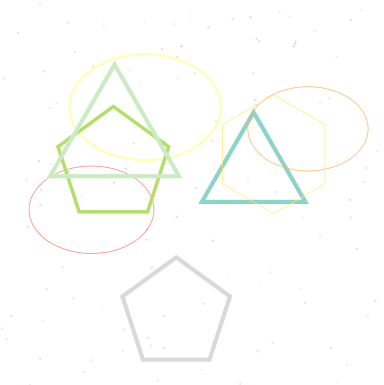[{"shape": "triangle", "thickness": 3, "radius": 0.78, "center": [0.659, 0.553]}, {"shape": "oval", "thickness": 1.5, "radius": 0.98, "center": [0.377, 0.722]}, {"shape": "oval", "thickness": 0.5, "radius": 0.81, "center": [0.238, 0.455]}, {"shape": "oval", "thickness": 0.5, "radius": 0.78, "center": [0.8, 0.665]}, {"shape": "pentagon", "thickness": 2.5, "radius": 0.76, "center": [0.294, 0.572]}, {"shape": "pentagon", "thickness": 3, "radius": 0.73, "center": [0.458, 0.185]}, {"shape": "triangle", "thickness": 3, "radius": 0.97, "center": [0.298, 0.639]}, {"shape": "hexagon", "thickness": 0.5, "radius": 0.77, "center": [0.711, 0.599]}]